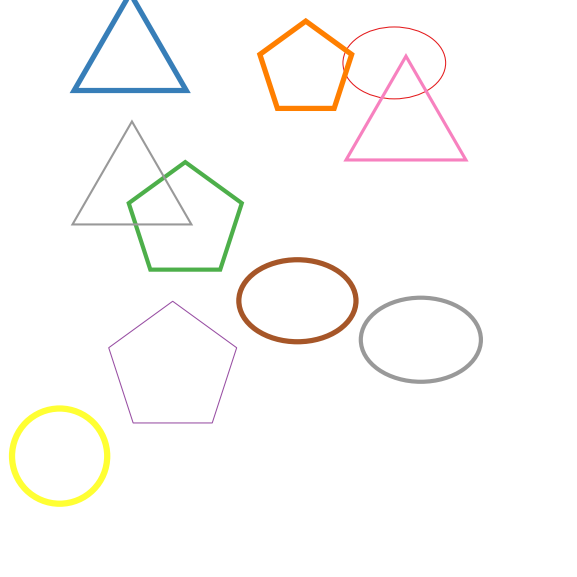[{"shape": "oval", "thickness": 0.5, "radius": 0.44, "center": [0.683, 0.89]}, {"shape": "triangle", "thickness": 2.5, "radius": 0.56, "center": [0.225, 0.898]}, {"shape": "pentagon", "thickness": 2, "radius": 0.51, "center": [0.321, 0.616]}, {"shape": "pentagon", "thickness": 0.5, "radius": 0.58, "center": [0.299, 0.361]}, {"shape": "pentagon", "thickness": 2.5, "radius": 0.42, "center": [0.529, 0.879]}, {"shape": "circle", "thickness": 3, "radius": 0.41, "center": [0.103, 0.209]}, {"shape": "oval", "thickness": 2.5, "radius": 0.51, "center": [0.515, 0.478]}, {"shape": "triangle", "thickness": 1.5, "radius": 0.6, "center": [0.703, 0.782]}, {"shape": "triangle", "thickness": 1, "radius": 0.59, "center": [0.228, 0.67]}, {"shape": "oval", "thickness": 2, "radius": 0.52, "center": [0.729, 0.411]}]